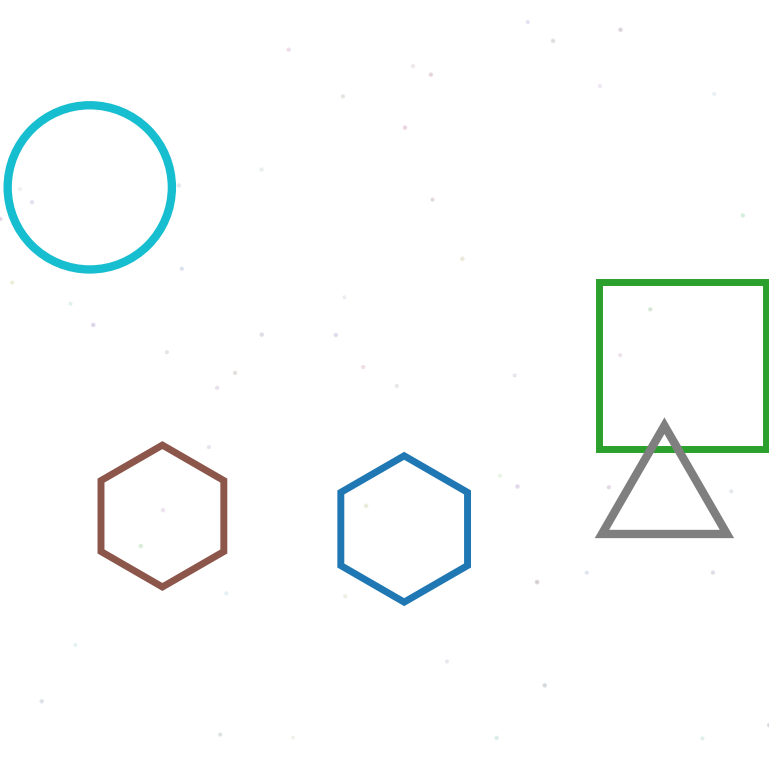[{"shape": "hexagon", "thickness": 2.5, "radius": 0.48, "center": [0.525, 0.313]}, {"shape": "square", "thickness": 2.5, "radius": 0.54, "center": [0.887, 0.526]}, {"shape": "hexagon", "thickness": 2.5, "radius": 0.46, "center": [0.211, 0.33]}, {"shape": "triangle", "thickness": 3, "radius": 0.47, "center": [0.863, 0.353]}, {"shape": "circle", "thickness": 3, "radius": 0.53, "center": [0.117, 0.757]}]